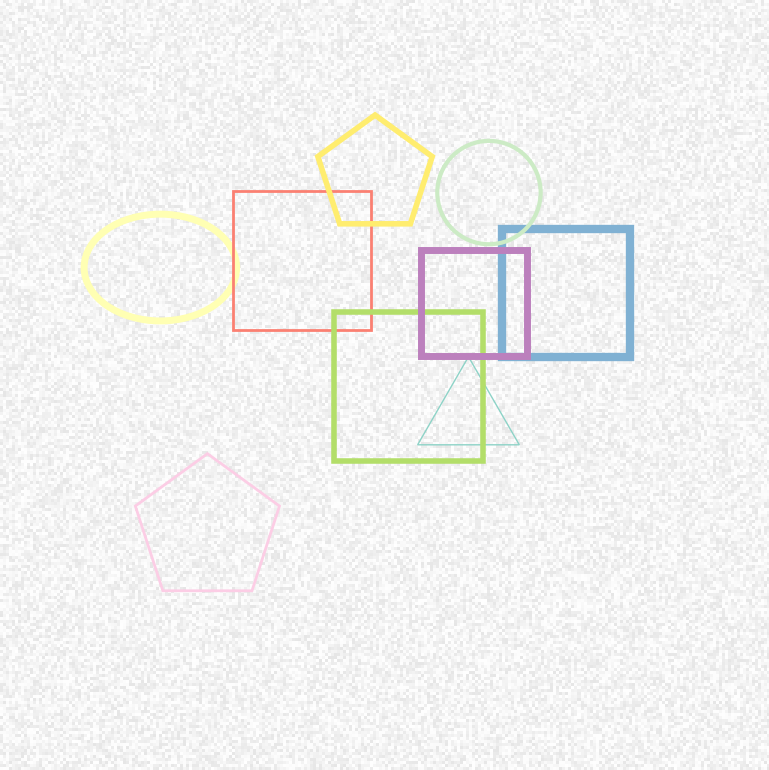[{"shape": "triangle", "thickness": 0.5, "radius": 0.38, "center": [0.608, 0.46]}, {"shape": "oval", "thickness": 2.5, "radius": 0.5, "center": [0.208, 0.653]}, {"shape": "square", "thickness": 1, "radius": 0.45, "center": [0.393, 0.662]}, {"shape": "square", "thickness": 3, "radius": 0.41, "center": [0.735, 0.62]}, {"shape": "square", "thickness": 2, "radius": 0.48, "center": [0.531, 0.498]}, {"shape": "pentagon", "thickness": 1, "radius": 0.49, "center": [0.269, 0.312]}, {"shape": "square", "thickness": 2.5, "radius": 0.34, "center": [0.616, 0.606]}, {"shape": "circle", "thickness": 1.5, "radius": 0.34, "center": [0.635, 0.75]}, {"shape": "pentagon", "thickness": 2, "radius": 0.39, "center": [0.487, 0.773]}]